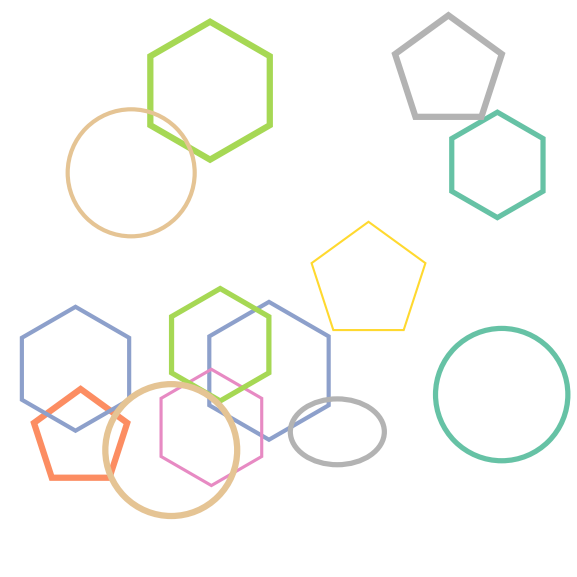[{"shape": "hexagon", "thickness": 2.5, "radius": 0.46, "center": [0.861, 0.714]}, {"shape": "circle", "thickness": 2.5, "radius": 0.57, "center": [0.869, 0.316]}, {"shape": "pentagon", "thickness": 3, "radius": 0.42, "center": [0.14, 0.241]}, {"shape": "hexagon", "thickness": 2, "radius": 0.6, "center": [0.466, 0.357]}, {"shape": "hexagon", "thickness": 2, "radius": 0.54, "center": [0.131, 0.361]}, {"shape": "hexagon", "thickness": 1.5, "radius": 0.5, "center": [0.366, 0.259]}, {"shape": "hexagon", "thickness": 3, "radius": 0.6, "center": [0.364, 0.842]}, {"shape": "hexagon", "thickness": 2.5, "radius": 0.49, "center": [0.381, 0.402]}, {"shape": "pentagon", "thickness": 1, "radius": 0.52, "center": [0.638, 0.511]}, {"shape": "circle", "thickness": 2, "radius": 0.55, "center": [0.227, 0.7]}, {"shape": "circle", "thickness": 3, "radius": 0.57, "center": [0.297, 0.22]}, {"shape": "oval", "thickness": 2.5, "radius": 0.41, "center": [0.584, 0.251]}, {"shape": "pentagon", "thickness": 3, "radius": 0.49, "center": [0.777, 0.875]}]